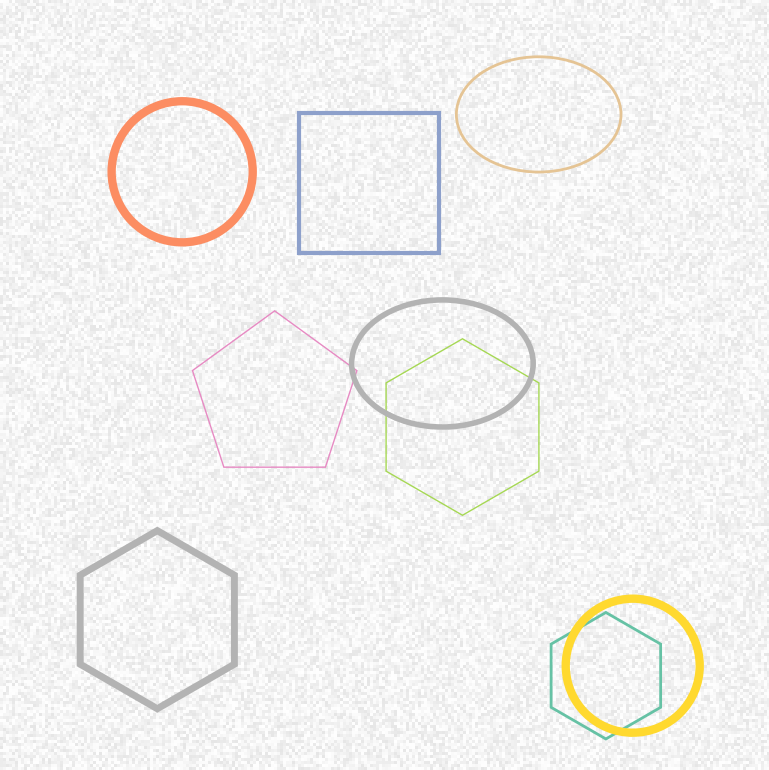[{"shape": "hexagon", "thickness": 1, "radius": 0.41, "center": [0.787, 0.122]}, {"shape": "circle", "thickness": 3, "radius": 0.46, "center": [0.237, 0.777]}, {"shape": "square", "thickness": 1.5, "radius": 0.45, "center": [0.479, 0.762]}, {"shape": "pentagon", "thickness": 0.5, "radius": 0.56, "center": [0.357, 0.484]}, {"shape": "hexagon", "thickness": 0.5, "radius": 0.57, "center": [0.601, 0.445]}, {"shape": "circle", "thickness": 3, "radius": 0.44, "center": [0.822, 0.135]}, {"shape": "oval", "thickness": 1, "radius": 0.53, "center": [0.7, 0.851]}, {"shape": "hexagon", "thickness": 2.5, "radius": 0.58, "center": [0.204, 0.195]}, {"shape": "oval", "thickness": 2, "radius": 0.59, "center": [0.575, 0.528]}]